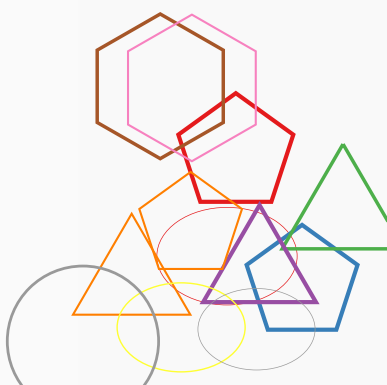[{"shape": "oval", "thickness": 0.5, "radius": 0.91, "center": [0.586, 0.335]}, {"shape": "pentagon", "thickness": 3, "radius": 0.78, "center": [0.609, 0.602]}, {"shape": "pentagon", "thickness": 3, "radius": 0.75, "center": [0.78, 0.265]}, {"shape": "triangle", "thickness": 2.5, "radius": 0.91, "center": [0.885, 0.444]}, {"shape": "triangle", "thickness": 3, "radius": 0.84, "center": [0.67, 0.299]}, {"shape": "pentagon", "thickness": 1.5, "radius": 0.7, "center": [0.492, 0.414]}, {"shape": "triangle", "thickness": 1.5, "radius": 0.87, "center": [0.34, 0.27]}, {"shape": "oval", "thickness": 1, "radius": 0.83, "center": [0.467, 0.15]}, {"shape": "hexagon", "thickness": 2.5, "radius": 0.94, "center": [0.414, 0.776]}, {"shape": "hexagon", "thickness": 1.5, "radius": 0.95, "center": [0.495, 0.772]}, {"shape": "oval", "thickness": 0.5, "radius": 0.76, "center": [0.662, 0.145]}, {"shape": "circle", "thickness": 2, "radius": 0.98, "center": [0.214, 0.114]}]